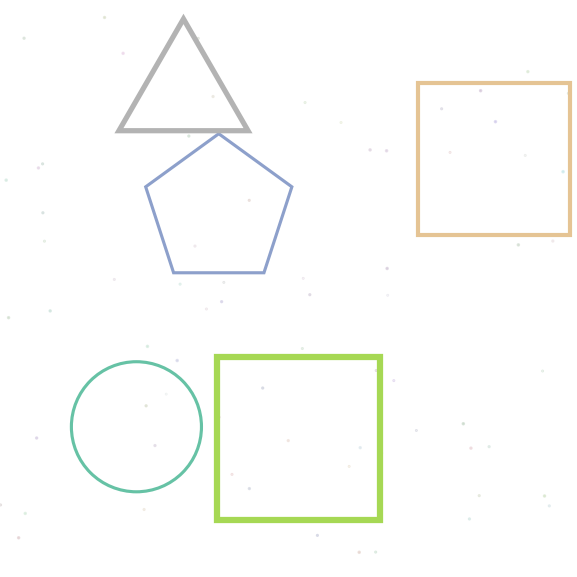[{"shape": "circle", "thickness": 1.5, "radius": 0.56, "center": [0.236, 0.26]}, {"shape": "pentagon", "thickness": 1.5, "radius": 0.67, "center": [0.379, 0.634]}, {"shape": "square", "thickness": 3, "radius": 0.71, "center": [0.517, 0.24]}, {"shape": "square", "thickness": 2, "radius": 0.66, "center": [0.855, 0.724]}, {"shape": "triangle", "thickness": 2.5, "radius": 0.65, "center": [0.318, 0.837]}]